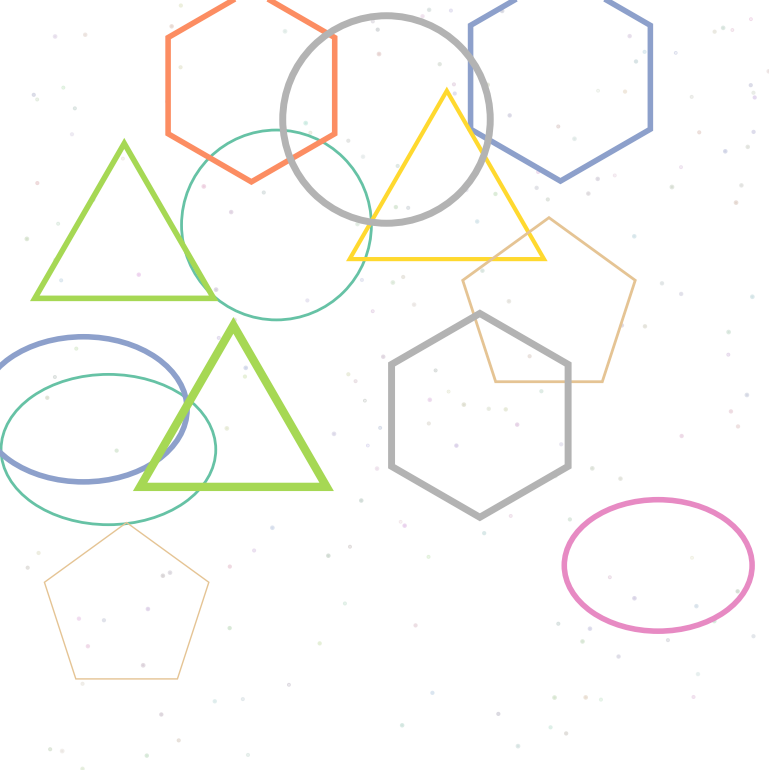[{"shape": "circle", "thickness": 1, "radius": 0.62, "center": [0.359, 0.708]}, {"shape": "oval", "thickness": 1, "radius": 0.7, "center": [0.141, 0.416]}, {"shape": "hexagon", "thickness": 2, "radius": 0.62, "center": [0.327, 0.889]}, {"shape": "oval", "thickness": 2, "radius": 0.67, "center": [0.108, 0.468]}, {"shape": "hexagon", "thickness": 2, "radius": 0.67, "center": [0.728, 0.9]}, {"shape": "oval", "thickness": 2, "radius": 0.61, "center": [0.855, 0.266]}, {"shape": "triangle", "thickness": 2, "radius": 0.67, "center": [0.161, 0.68]}, {"shape": "triangle", "thickness": 3, "radius": 0.7, "center": [0.303, 0.438]}, {"shape": "triangle", "thickness": 1.5, "radius": 0.73, "center": [0.58, 0.736]}, {"shape": "pentagon", "thickness": 0.5, "radius": 0.56, "center": [0.164, 0.209]}, {"shape": "pentagon", "thickness": 1, "radius": 0.59, "center": [0.713, 0.6]}, {"shape": "hexagon", "thickness": 2.5, "radius": 0.66, "center": [0.623, 0.461]}, {"shape": "circle", "thickness": 2.5, "radius": 0.67, "center": [0.502, 0.845]}]